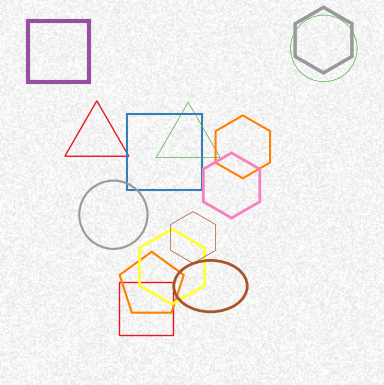[{"shape": "triangle", "thickness": 1, "radius": 0.48, "center": [0.252, 0.642]}, {"shape": "square", "thickness": 1, "radius": 0.35, "center": [0.379, 0.199]}, {"shape": "square", "thickness": 1.5, "radius": 0.49, "center": [0.427, 0.605]}, {"shape": "circle", "thickness": 0.5, "radius": 0.43, "center": [0.841, 0.874]}, {"shape": "triangle", "thickness": 0.5, "radius": 0.48, "center": [0.489, 0.639]}, {"shape": "square", "thickness": 3, "radius": 0.39, "center": [0.152, 0.866]}, {"shape": "hexagon", "thickness": 1.5, "radius": 0.41, "center": [0.631, 0.619]}, {"shape": "pentagon", "thickness": 1.5, "radius": 0.44, "center": [0.394, 0.259]}, {"shape": "hexagon", "thickness": 2, "radius": 0.49, "center": [0.447, 0.307]}, {"shape": "oval", "thickness": 2, "radius": 0.48, "center": [0.547, 0.257]}, {"shape": "hexagon", "thickness": 0.5, "radius": 0.34, "center": [0.501, 0.383]}, {"shape": "hexagon", "thickness": 2, "radius": 0.42, "center": [0.602, 0.518]}, {"shape": "circle", "thickness": 1.5, "radius": 0.44, "center": [0.295, 0.442]}, {"shape": "hexagon", "thickness": 2.5, "radius": 0.43, "center": [0.84, 0.896]}]